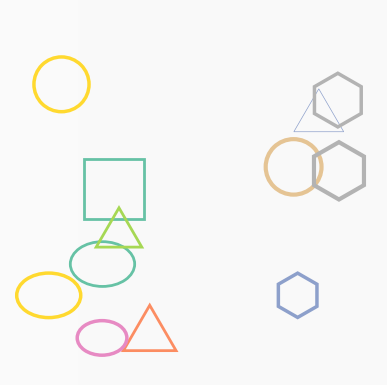[{"shape": "oval", "thickness": 2, "radius": 0.42, "center": [0.264, 0.314]}, {"shape": "square", "thickness": 2, "radius": 0.39, "center": [0.293, 0.51]}, {"shape": "triangle", "thickness": 2, "radius": 0.39, "center": [0.386, 0.129]}, {"shape": "hexagon", "thickness": 2.5, "radius": 0.29, "center": [0.768, 0.233]}, {"shape": "triangle", "thickness": 0.5, "radius": 0.37, "center": [0.823, 0.695]}, {"shape": "oval", "thickness": 2.5, "radius": 0.32, "center": [0.263, 0.122]}, {"shape": "triangle", "thickness": 2, "radius": 0.34, "center": [0.307, 0.392]}, {"shape": "circle", "thickness": 2.5, "radius": 0.36, "center": [0.159, 0.781]}, {"shape": "oval", "thickness": 2.5, "radius": 0.41, "center": [0.126, 0.233]}, {"shape": "circle", "thickness": 3, "radius": 0.36, "center": [0.758, 0.567]}, {"shape": "hexagon", "thickness": 2.5, "radius": 0.35, "center": [0.872, 0.74]}, {"shape": "hexagon", "thickness": 3, "radius": 0.37, "center": [0.875, 0.556]}]